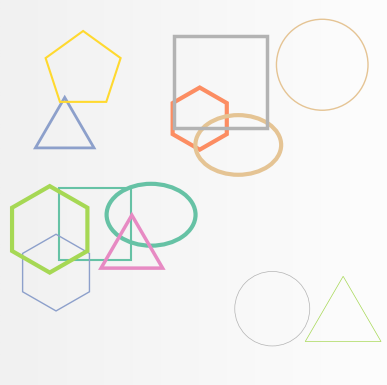[{"shape": "oval", "thickness": 3, "radius": 0.57, "center": [0.39, 0.442]}, {"shape": "square", "thickness": 1.5, "radius": 0.47, "center": [0.245, 0.418]}, {"shape": "hexagon", "thickness": 3, "radius": 0.4, "center": [0.515, 0.692]}, {"shape": "hexagon", "thickness": 1, "radius": 0.5, "center": [0.145, 0.292]}, {"shape": "triangle", "thickness": 2, "radius": 0.44, "center": [0.167, 0.66]}, {"shape": "triangle", "thickness": 2.5, "radius": 0.46, "center": [0.34, 0.349]}, {"shape": "triangle", "thickness": 0.5, "radius": 0.56, "center": [0.886, 0.169]}, {"shape": "hexagon", "thickness": 3, "radius": 0.56, "center": [0.128, 0.404]}, {"shape": "pentagon", "thickness": 1.5, "radius": 0.51, "center": [0.214, 0.818]}, {"shape": "oval", "thickness": 3, "radius": 0.55, "center": [0.615, 0.623]}, {"shape": "circle", "thickness": 1, "radius": 0.59, "center": [0.832, 0.832]}, {"shape": "circle", "thickness": 0.5, "radius": 0.48, "center": [0.703, 0.198]}, {"shape": "square", "thickness": 2.5, "radius": 0.6, "center": [0.568, 0.788]}]